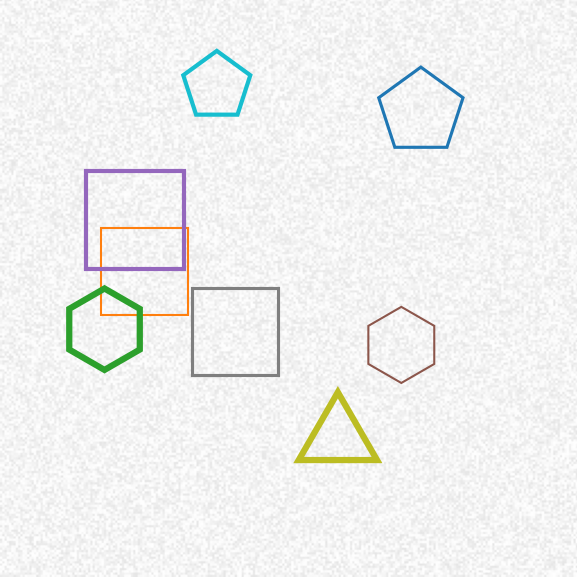[{"shape": "pentagon", "thickness": 1.5, "radius": 0.38, "center": [0.729, 0.806]}, {"shape": "square", "thickness": 1, "radius": 0.38, "center": [0.25, 0.529]}, {"shape": "hexagon", "thickness": 3, "radius": 0.35, "center": [0.181, 0.429]}, {"shape": "square", "thickness": 2, "radius": 0.43, "center": [0.233, 0.618]}, {"shape": "hexagon", "thickness": 1, "radius": 0.33, "center": [0.695, 0.402]}, {"shape": "square", "thickness": 1.5, "radius": 0.38, "center": [0.407, 0.425]}, {"shape": "triangle", "thickness": 3, "radius": 0.39, "center": [0.585, 0.242]}, {"shape": "pentagon", "thickness": 2, "radius": 0.31, "center": [0.375, 0.85]}]